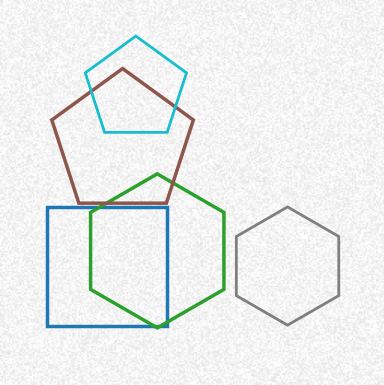[{"shape": "square", "thickness": 2.5, "radius": 0.78, "center": [0.278, 0.308]}, {"shape": "hexagon", "thickness": 2.5, "radius": 1.0, "center": [0.408, 0.348]}, {"shape": "pentagon", "thickness": 2.5, "radius": 0.97, "center": [0.318, 0.629]}, {"shape": "hexagon", "thickness": 2, "radius": 0.77, "center": [0.747, 0.309]}, {"shape": "pentagon", "thickness": 2, "radius": 0.69, "center": [0.353, 0.768]}]